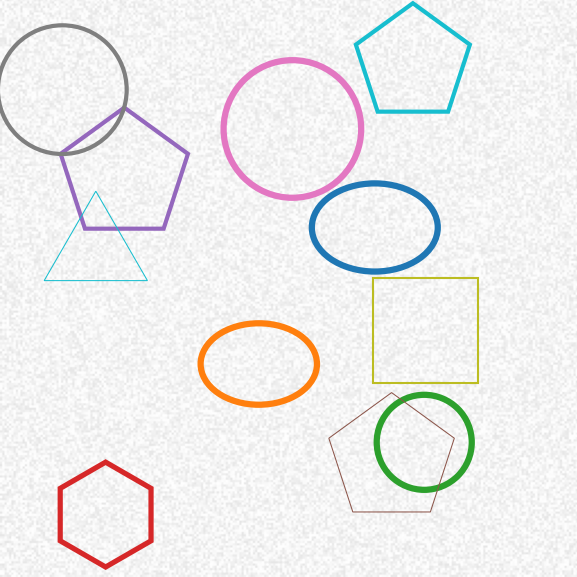[{"shape": "oval", "thickness": 3, "radius": 0.55, "center": [0.649, 0.605]}, {"shape": "oval", "thickness": 3, "radius": 0.5, "center": [0.448, 0.369]}, {"shape": "circle", "thickness": 3, "radius": 0.41, "center": [0.735, 0.233]}, {"shape": "hexagon", "thickness": 2.5, "radius": 0.45, "center": [0.183, 0.108]}, {"shape": "pentagon", "thickness": 2, "radius": 0.58, "center": [0.215, 0.697]}, {"shape": "pentagon", "thickness": 0.5, "radius": 0.57, "center": [0.678, 0.205]}, {"shape": "circle", "thickness": 3, "radius": 0.6, "center": [0.506, 0.776]}, {"shape": "circle", "thickness": 2, "radius": 0.56, "center": [0.108, 0.844]}, {"shape": "square", "thickness": 1, "radius": 0.46, "center": [0.737, 0.427]}, {"shape": "pentagon", "thickness": 2, "radius": 0.52, "center": [0.715, 0.89]}, {"shape": "triangle", "thickness": 0.5, "radius": 0.52, "center": [0.166, 0.565]}]